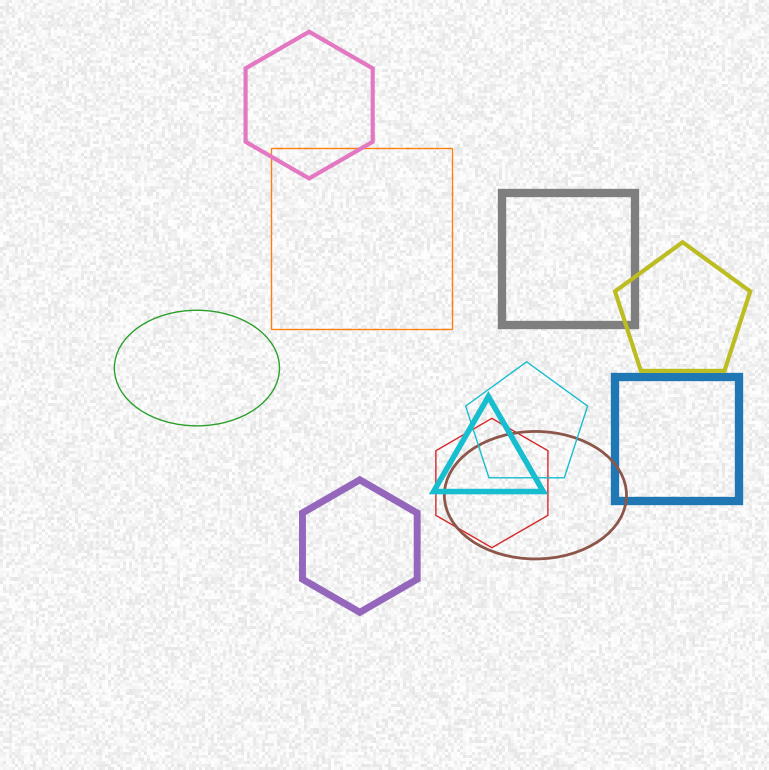[{"shape": "square", "thickness": 3, "radius": 0.4, "center": [0.879, 0.43]}, {"shape": "square", "thickness": 0.5, "radius": 0.59, "center": [0.47, 0.69]}, {"shape": "oval", "thickness": 0.5, "radius": 0.54, "center": [0.256, 0.522]}, {"shape": "hexagon", "thickness": 0.5, "radius": 0.42, "center": [0.639, 0.373]}, {"shape": "hexagon", "thickness": 2.5, "radius": 0.43, "center": [0.467, 0.291]}, {"shape": "oval", "thickness": 1, "radius": 0.59, "center": [0.695, 0.357]}, {"shape": "hexagon", "thickness": 1.5, "radius": 0.48, "center": [0.401, 0.864]}, {"shape": "square", "thickness": 3, "radius": 0.43, "center": [0.738, 0.664]}, {"shape": "pentagon", "thickness": 1.5, "radius": 0.46, "center": [0.887, 0.593]}, {"shape": "pentagon", "thickness": 0.5, "radius": 0.42, "center": [0.684, 0.447]}, {"shape": "triangle", "thickness": 2, "radius": 0.41, "center": [0.634, 0.403]}]